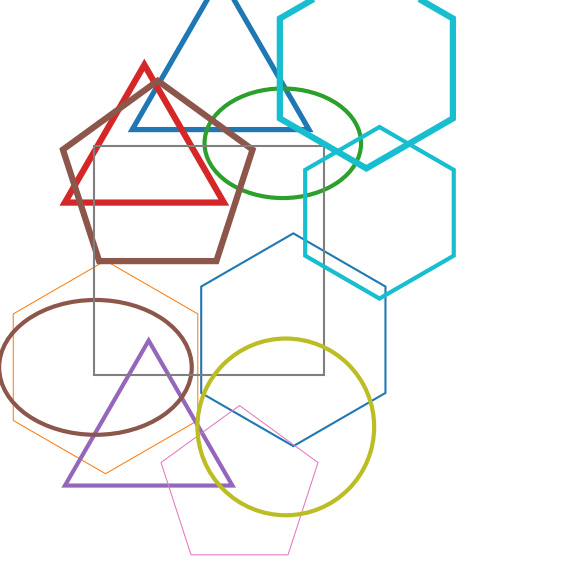[{"shape": "triangle", "thickness": 2.5, "radius": 0.88, "center": [0.382, 0.863]}, {"shape": "hexagon", "thickness": 1, "radius": 0.92, "center": [0.508, 0.411]}, {"shape": "hexagon", "thickness": 0.5, "radius": 0.92, "center": [0.183, 0.363]}, {"shape": "oval", "thickness": 2, "radius": 0.68, "center": [0.49, 0.751]}, {"shape": "triangle", "thickness": 3, "radius": 0.79, "center": [0.25, 0.728]}, {"shape": "triangle", "thickness": 2, "radius": 0.84, "center": [0.257, 0.242]}, {"shape": "pentagon", "thickness": 3, "radius": 0.86, "center": [0.273, 0.687]}, {"shape": "oval", "thickness": 2, "radius": 0.83, "center": [0.165, 0.363]}, {"shape": "pentagon", "thickness": 0.5, "radius": 0.71, "center": [0.415, 0.154]}, {"shape": "square", "thickness": 1, "radius": 0.99, "center": [0.362, 0.548]}, {"shape": "circle", "thickness": 2, "radius": 0.77, "center": [0.495, 0.26]}, {"shape": "hexagon", "thickness": 3, "radius": 0.87, "center": [0.634, 0.881]}, {"shape": "hexagon", "thickness": 2, "radius": 0.74, "center": [0.657, 0.631]}]